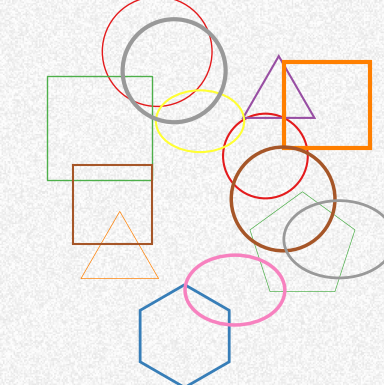[{"shape": "circle", "thickness": 1.5, "radius": 0.55, "center": [0.689, 0.595]}, {"shape": "circle", "thickness": 1, "radius": 0.71, "center": [0.408, 0.866]}, {"shape": "hexagon", "thickness": 2, "radius": 0.67, "center": [0.48, 0.127]}, {"shape": "pentagon", "thickness": 0.5, "radius": 0.72, "center": [0.786, 0.359]}, {"shape": "square", "thickness": 1, "radius": 0.68, "center": [0.258, 0.668]}, {"shape": "triangle", "thickness": 1.5, "radius": 0.53, "center": [0.724, 0.747]}, {"shape": "square", "thickness": 3, "radius": 0.56, "center": [0.849, 0.726]}, {"shape": "triangle", "thickness": 0.5, "radius": 0.58, "center": [0.311, 0.335]}, {"shape": "oval", "thickness": 1.5, "radius": 0.57, "center": [0.52, 0.685]}, {"shape": "circle", "thickness": 2.5, "radius": 0.67, "center": [0.735, 0.483]}, {"shape": "square", "thickness": 1.5, "radius": 0.51, "center": [0.292, 0.469]}, {"shape": "oval", "thickness": 2.5, "radius": 0.65, "center": [0.61, 0.247]}, {"shape": "circle", "thickness": 3, "radius": 0.67, "center": [0.452, 0.816]}, {"shape": "oval", "thickness": 2, "radius": 0.72, "center": [0.881, 0.378]}]